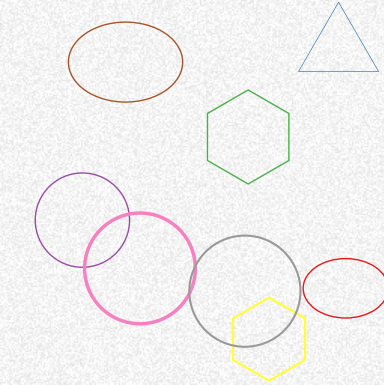[{"shape": "oval", "thickness": 1, "radius": 0.55, "center": [0.898, 0.251]}, {"shape": "triangle", "thickness": 0.5, "radius": 0.6, "center": [0.879, 0.874]}, {"shape": "hexagon", "thickness": 1, "radius": 0.61, "center": [0.645, 0.644]}, {"shape": "circle", "thickness": 1, "radius": 0.61, "center": [0.214, 0.428]}, {"shape": "hexagon", "thickness": 1.5, "radius": 0.54, "center": [0.699, 0.119]}, {"shape": "oval", "thickness": 1, "radius": 0.74, "center": [0.326, 0.839]}, {"shape": "circle", "thickness": 2.5, "radius": 0.72, "center": [0.364, 0.303]}, {"shape": "circle", "thickness": 1.5, "radius": 0.72, "center": [0.636, 0.244]}]